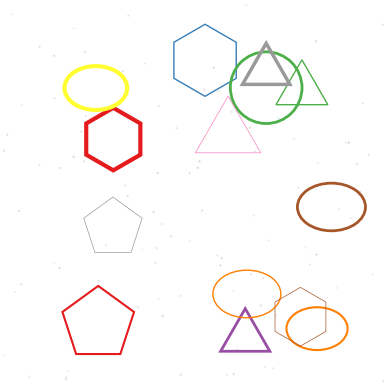[{"shape": "pentagon", "thickness": 1.5, "radius": 0.49, "center": [0.255, 0.16]}, {"shape": "hexagon", "thickness": 3, "radius": 0.41, "center": [0.294, 0.639]}, {"shape": "hexagon", "thickness": 1, "radius": 0.47, "center": [0.533, 0.843]}, {"shape": "triangle", "thickness": 1, "radius": 0.39, "center": [0.784, 0.767]}, {"shape": "circle", "thickness": 2, "radius": 0.47, "center": [0.691, 0.772]}, {"shape": "triangle", "thickness": 2, "radius": 0.37, "center": [0.637, 0.125]}, {"shape": "oval", "thickness": 1.5, "radius": 0.4, "center": [0.823, 0.146]}, {"shape": "oval", "thickness": 1, "radius": 0.44, "center": [0.641, 0.237]}, {"shape": "oval", "thickness": 3, "radius": 0.41, "center": [0.249, 0.771]}, {"shape": "oval", "thickness": 2, "radius": 0.44, "center": [0.861, 0.462]}, {"shape": "hexagon", "thickness": 0.5, "radius": 0.38, "center": [0.78, 0.177]}, {"shape": "triangle", "thickness": 0.5, "radius": 0.49, "center": [0.592, 0.652]}, {"shape": "pentagon", "thickness": 0.5, "radius": 0.4, "center": [0.293, 0.409]}, {"shape": "triangle", "thickness": 2.5, "radius": 0.36, "center": [0.691, 0.816]}]